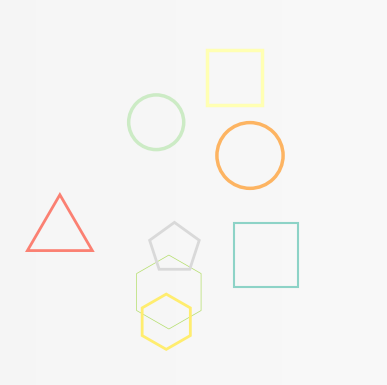[{"shape": "square", "thickness": 1.5, "radius": 0.41, "center": [0.687, 0.337]}, {"shape": "square", "thickness": 2.5, "radius": 0.36, "center": [0.605, 0.798]}, {"shape": "triangle", "thickness": 2, "radius": 0.48, "center": [0.155, 0.397]}, {"shape": "circle", "thickness": 2.5, "radius": 0.43, "center": [0.645, 0.596]}, {"shape": "hexagon", "thickness": 0.5, "radius": 0.48, "center": [0.436, 0.241]}, {"shape": "pentagon", "thickness": 2, "radius": 0.34, "center": [0.45, 0.355]}, {"shape": "circle", "thickness": 2.5, "radius": 0.36, "center": [0.403, 0.682]}, {"shape": "hexagon", "thickness": 2, "radius": 0.36, "center": [0.429, 0.164]}]